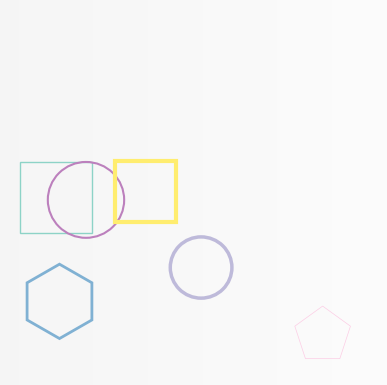[{"shape": "square", "thickness": 1, "radius": 0.46, "center": [0.144, 0.487]}, {"shape": "circle", "thickness": 2.5, "radius": 0.4, "center": [0.519, 0.305]}, {"shape": "hexagon", "thickness": 2, "radius": 0.48, "center": [0.154, 0.217]}, {"shape": "pentagon", "thickness": 0.5, "radius": 0.38, "center": [0.833, 0.129]}, {"shape": "circle", "thickness": 1.5, "radius": 0.49, "center": [0.222, 0.481]}, {"shape": "square", "thickness": 3, "radius": 0.39, "center": [0.374, 0.503]}]